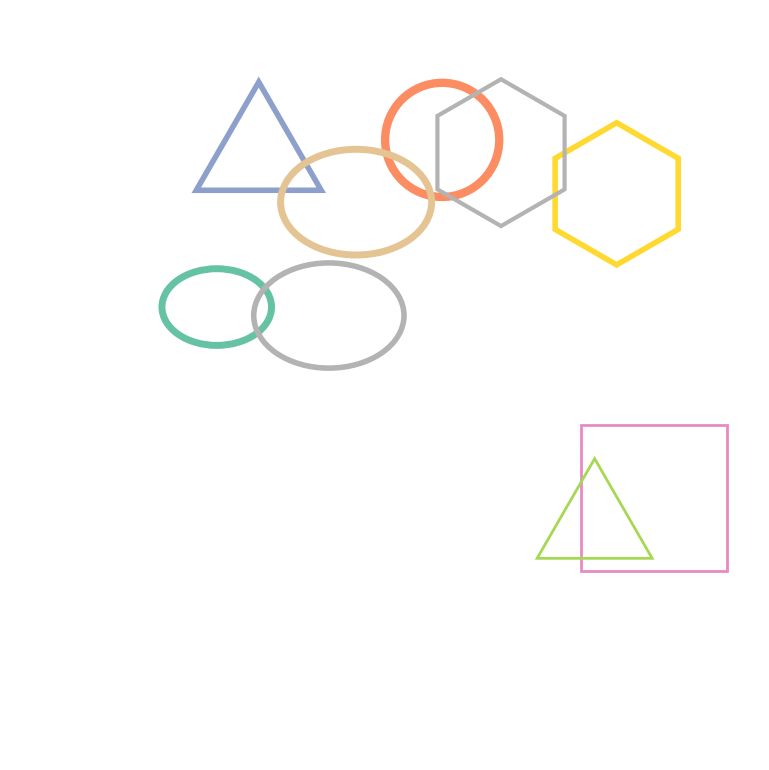[{"shape": "oval", "thickness": 2.5, "radius": 0.36, "center": [0.281, 0.601]}, {"shape": "circle", "thickness": 3, "radius": 0.37, "center": [0.574, 0.818]}, {"shape": "triangle", "thickness": 2, "radius": 0.47, "center": [0.336, 0.8]}, {"shape": "square", "thickness": 1, "radius": 0.48, "center": [0.849, 0.353]}, {"shape": "triangle", "thickness": 1, "radius": 0.43, "center": [0.772, 0.318]}, {"shape": "hexagon", "thickness": 2, "radius": 0.46, "center": [0.801, 0.748]}, {"shape": "oval", "thickness": 2.5, "radius": 0.49, "center": [0.462, 0.737]}, {"shape": "oval", "thickness": 2, "radius": 0.49, "center": [0.427, 0.59]}, {"shape": "hexagon", "thickness": 1.5, "radius": 0.48, "center": [0.651, 0.802]}]